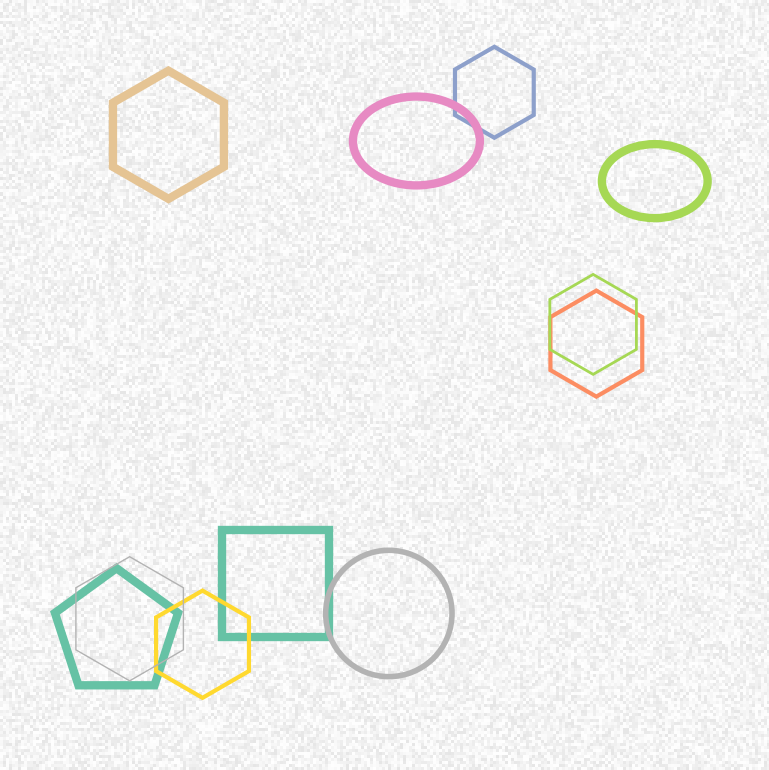[{"shape": "pentagon", "thickness": 3, "radius": 0.42, "center": [0.151, 0.178]}, {"shape": "square", "thickness": 3, "radius": 0.35, "center": [0.357, 0.242]}, {"shape": "hexagon", "thickness": 1.5, "radius": 0.34, "center": [0.774, 0.554]}, {"shape": "hexagon", "thickness": 1.5, "radius": 0.3, "center": [0.642, 0.88]}, {"shape": "oval", "thickness": 3, "radius": 0.41, "center": [0.541, 0.817]}, {"shape": "hexagon", "thickness": 1, "radius": 0.32, "center": [0.77, 0.579]}, {"shape": "oval", "thickness": 3, "radius": 0.34, "center": [0.85, 0.765]}, {"shape": "hexagon", "thickness": 1.5, "radius": 0.35, "center": [0.263, 0.163]}, {"shape": "hexagon", "thickness": 3, "radius": 0.42, "center": [0.219, 0.825]}, {"shape": "hexagon", "thickness": 0.5, "radius": 0.4, "center": [0.168, 0.196]}, {"shape": "circle", "thickness": 2, "radius": 0.41, "center": [0.505, 0.203]}]